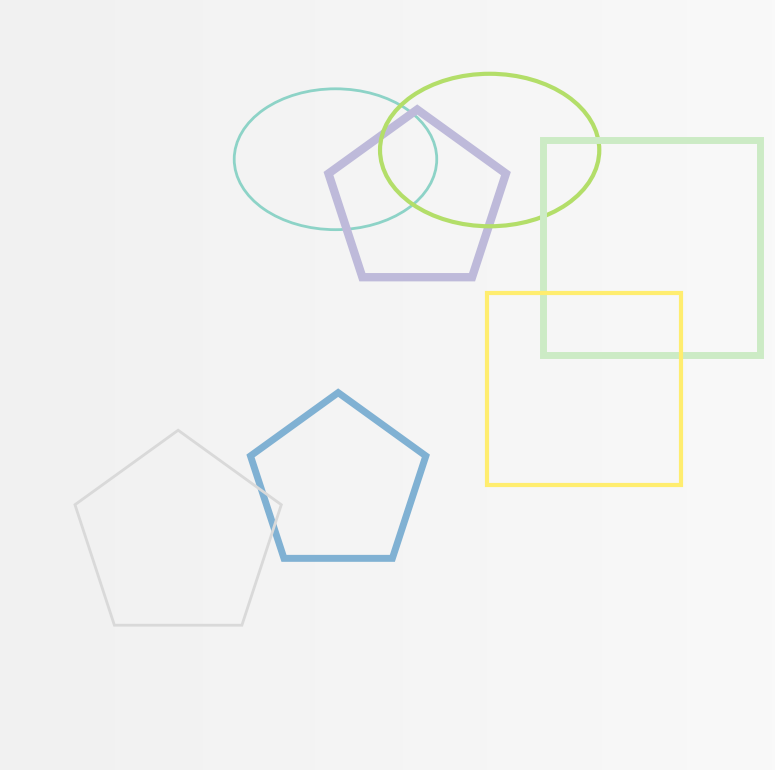[{"shape": "oval", "thickness": 1, "radius": 0.65, "center": [0.433, 0.793]}, {"shape": "pentagon", "thickness": 3, "radius": 0.6, "center": [0.538, 0.737]}, {"shape": "pentagon", "thickness": 2.5, "radius": 0.59, "center": [0.436, 0.371]}, {"shape": "oval", "thickness": 1.5, "radius": 0.71, "center": [0.632, 0.805]}, {"shape": "pentagon", "thickness": 1, "radius": 0.7, "center": [0.23, 0.301]}, {"shape": "square", "thickness": 2.5, "radius": 0.7, "center": [0.841, 0.678]}, {"shape": "square", "thickness": 1.5, "radius": 0.62, "center": [0.754, 0.495]}]